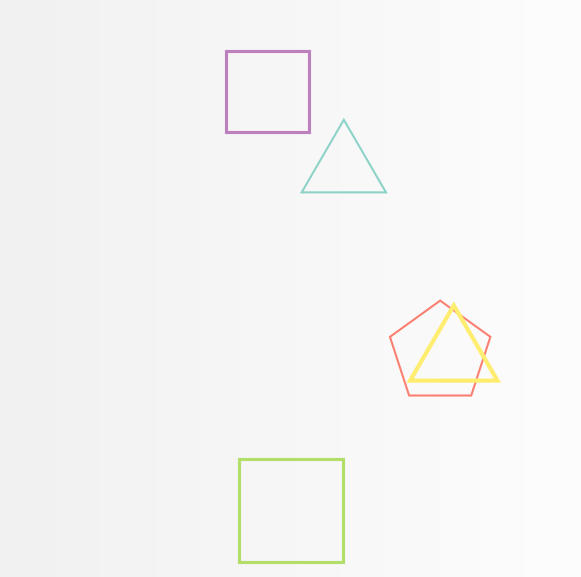[{"shape": "triangle", "thickness": 1, "radius": 0.42, "center": [0.592, 0.708]}, {"shape": "pentagon", "thickness": 1, "radius": 0.45, "center": [0.757, 0.388]}, {"shape": "square", "thickness": 1.5, "radius": 0.45, "center": [0.501, 0.115]}, {"shape": "square", "thickness": 1.5, "radius": 0.35, "center": [0.46, 0.841]}, {"shape": "triangle", "thickness": 2, "radius": 0.43, "center": [0.781, 0.383]}]